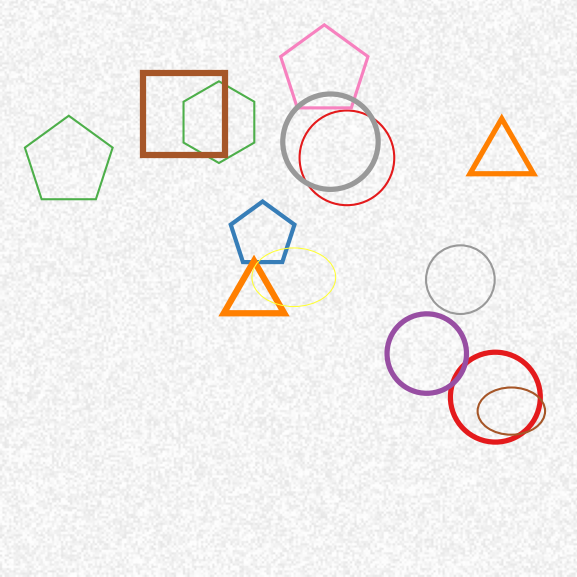[{"shape": "circle", "thickness": 1, "radius": 0.41, "center": [0.601, 0.726]}, {"shape": "circle", "thickness": 2.5, "radius": 0.39, "center": [0.858, 0.311]}, {"shape": "pentagon", "thickness": 2, "radius": 0.29, "center": [0.455, 0.592]}, {"shape": "hexagon", "thickness": 1, "radius": 0.35, "center": [0.379, 0.788]}, {"shape": "pentagon", "thickness": 1, "radius": 0.4, "center": [0.119, 0.719]}, {"shape": "circle", "thickness": 2.5, "radius": 0.34, "center": [0.739, 0.387]}, {"shape": "triangle", "thickness": 3, "radius": 0.3, "center": [0.44, 0.487]}, {"shape": "triangle", "thickness": 2.5, "radius": 0.32, "center": [0.869, 0.73]}, {"shape": "oval", "thickness": 0.5, "radius": 0.36, "center": [0.509, 0.519]}, {"shape": "oval", "thickness": 1, "radius": 0.29, "center": [0.885, 0.287]}, {"shape": "square", "thickness": 3, "radius": 0.35, "center": [0.318, 0.801]}, {"shape": "pentagon", "thickness": 1.5, "radius": 0.4, "center": [0.562, 0.877]}, {"shape": "circle", "thickness": 1, "radius": 0.3, "center": [0.797, 0.515]}, {"shape": "circle", "thickness": 2.5, "radius": 0.41, "center": [0.572, 0.754]}]